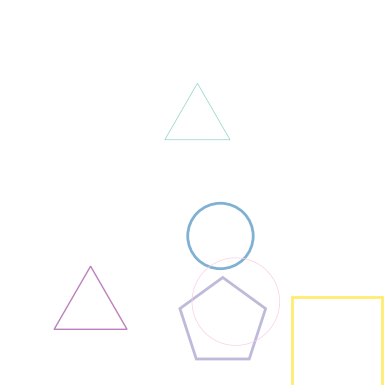[{"shape": "triangle", "thickness": 0.5, "radius": 0.49, "center": [0.513, 0.686]}, {"shape": "pentagon", "thickness": 2, "radius": 0.58, "center": [0.579, 0.162]}, {"shape": "circle", "thickness": 2, "radius": 0.42, "center": [0.573, 0.387]}, {"shape": "circle", "thickness": 0.5, "radius": 0.57, "center": [0.613, 0.217]}, {"shape": "triangle", "thickness": 1, "radius": 0.55, "center": [0.235, 0.199]}, {"shape": "square", "thickness": 2, "radius": 0.58, "center": [0.876, 0.113]}]